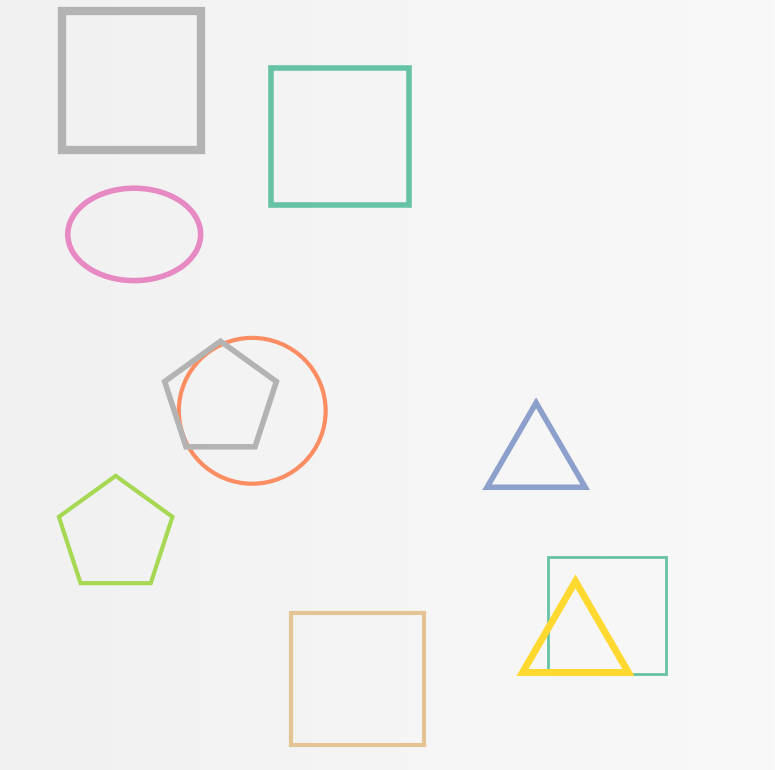[{"shape": "square", "thickness": 2, "radius": 0.45, "center": [0.438, 0.822]}, {"shape": "square", "thickness": 1, "radius": 0.38, "center": [0.783, 0.201]}, {"shape": "circle", "thickness": 1.5, "radius": 0.47, "center": [0.325, 0.467]}, {"shape": "triangle", "thickness": 2, "radius": 0.37, "center": [0.692, 0.404]}, {"shape": "oval", "thickness": 2, "radius": 0.43, "center": [0.173, 0.696]}, {"shape": "pentagon", "thickness": 1.5, "radius": 0.39, "center": [0.149, 0.305]}, {"shape": "triangle", "thickness": 2.5, "radius": 0.39, "center": [0.743, 0.166]}, {"shape": "square", "thickness": 1.5, "radius": 0.43, "center": [0.461, 0.118]}, {"shape": "pentagon", "thickness": 2, "radius": 0.38, "center": [0.285, 0.481]}, {"shape": "square", "thickness": 3, "radius": 0.45, "center": [0.17, 0.895]}]